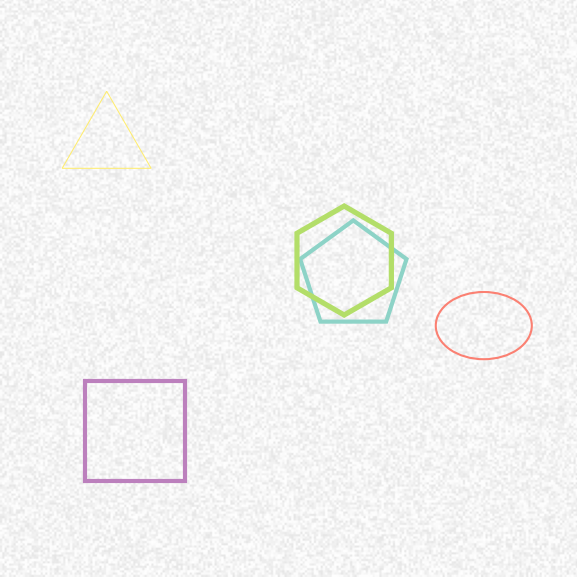[{"shape": "pentagon", "thickness": 2, "radius": 0.48, "center": [0.612, 0.521]}, {"shape": "oval", "thickness": 1, "radius": 0.42, "center": [0.838, 0.435]}, {"shape": "hexagon", "thickness": 2.5, "radius": 0.47, "center": [0.596, 0.548]}, {"shape": "square", "thickness": 2, "radius": 0.43, "center": [0.234, 0.253]}, {"shape": "triangle", "thickness": 0.5, "radius": 0.44, "center": [0.185, 0.752]}]